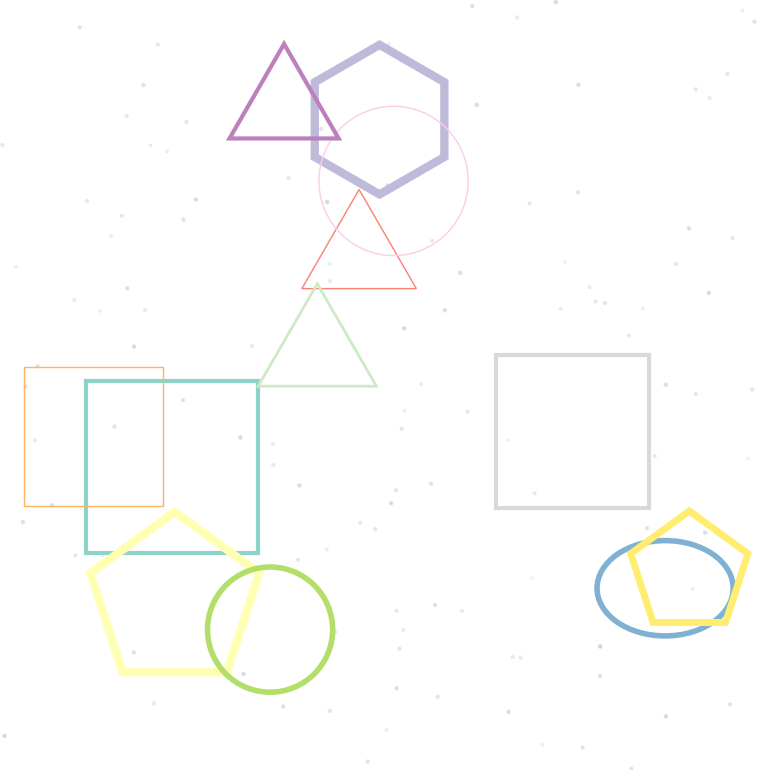[{"shape": "square", "thickness": 1.5, "radius": 0.56, "center": [0.223, 0.393]}, {"shape": "pentagon", "thickness": 3, "radius": 0.58, "center": [0.227, 0.22]}, {"shape": "hexagon", "thickness": 3, "radius": 0.49, "center": [0.493, 0.845]}, {"shape": "triangle", "thickness": 0.5, "radius": 0.43, "center": [0.466, 0.668]}, {"shape": "oval", "thickness": 2, "radius": 0.44, "center": [0.864, 0.236]}, {"shape": "square", "thickness": 0.5, "radius": 0.45, "center": [0.122, 0.433]}, {"shape": "circle", "thickness": 2, "radius": 0.41, "center": [0.351, 0.182]}, {"shape": "circle", "thickness": 0.5, "radius": 0.48, "center": [0.511, 0.765]}, {"shape": "square", "thickness": 1.5, "radius": 0.5, "center": [0.743, 0.439]}, {"shape": "triangle", "thickness": 1.5, "radius": 0.41, "center": [0.369, 0.861]}, {"shape": "triangle", "thickness": 1, "radius": 0.44, "center": [0.412, 0.543]}, {"shape": "pentagon", "thickness": 2.5, "radius": 0.4, "center": [0.895, 0.256]}]